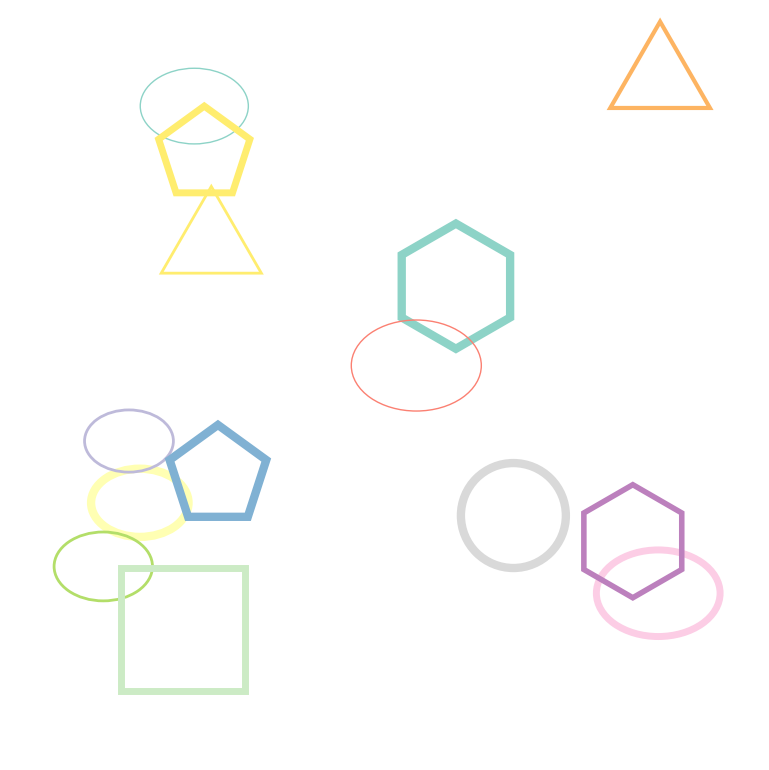[{"shape": "hexagon", "thickness": 3, "radius": 0.41, "center": [0.592, 0.628]}, {"shape": "oval", "thickness": 0.5, "radius": 0.35, "center": [0.252, 0.862]}, {"shape": "oval", "thickness": 3, "radius": 0.32, "center": [0.182, 0.347]}, {"shape": "oval", "thickness": 1, "radius": 0.29, "center": [0.167, 0.427]}, {"shape": "oval", "thickness": 0.5, "radius": 0.42, "center": [0.541, 0.525]}, {"shape": "pentagon", "thickness": 3, "radius": 0.33, "center": [0.283, 0.382]}, {"shape": "triangle", "thickness": 1.5, "radius": 0.37, "center": [0.857, 0.897]}, {"shape": "oval", "thickness": 1, "radius": 0.32, "center": [0.134, 0.264]}, {"shape": "oval", "thickness": 2.5, "radius": 0.4, "center": [0.855, 0.23]}, {"shape": "circle", "thickness": 3, "radius": 0.34, "center": [0.667, 0.33]}, {"shape": "hexagon", "thickness": 2, "radius": 0.37, "center": [0.822, 0.297]}, {"shape": "square", "thickness": 2.5, "radius": 0.4, "center": [0.238, 0.182]}, {"shape": "triangle", "thickness": 1, "radius": 0.38, "center": [0.274, 0.683]}, {"shape": "pentagon", "thickness": 2.5, "radius": 0.31, "center": [0.265, 0.8]}]